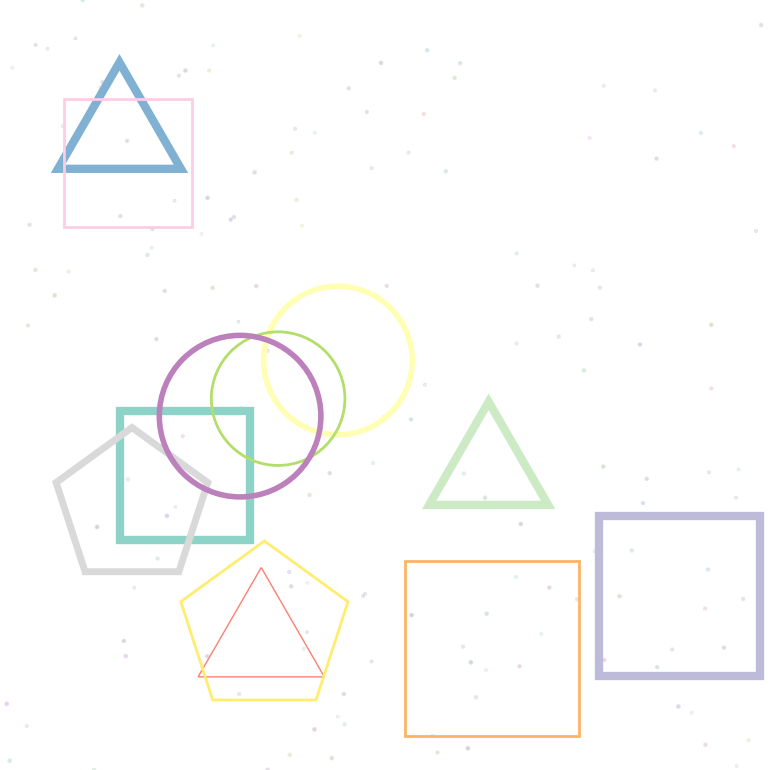[{"shape": "square", "thickness": 3, "radius": 0.42, "center": [0.24, 0.382]}, {"shape": "circle", "thickness": 2, "radius": 0.48, "center": [0.439, 0.532]}, {"shape": "square", "thickness": 3, "radius": 0.52, "center": [0.882, 0.226]}, {"shape": "triangle", "thickness": 0.5, "radius": 0.47, "center": [0.339, 0.168]}, {"shape": "triangle", "thickness": 3, "radius": 0.46, "center": [0.155, 0.827]}, {"shape": "square", "thickness": 1, "radius": 0.57, "center": [0.639, 0.157]}, {"shape": "circle", "thickness": 1, "radius": 0.43, "center": [0.361, 0.482]}, {"shape": "square", "thickness": 1, "radius": 0.42, "center": [0.166, 0.788]}, {"shape": "pentagon", "thickness": 2.5, "radius": 0.52, "center": [0.171, 0.341]}, {"shape": "circle", "thickness": 2, "radius": 0.52, "center": [0.312, 0.46]}, {"shape": "triangle", "thickness": 3, "radius": 0.45, "center": [0.635, 0.389]}, {"shape": "pentagon", "thickness": 1, "radius": 0.57, "center": [0.343, 0.183]}]